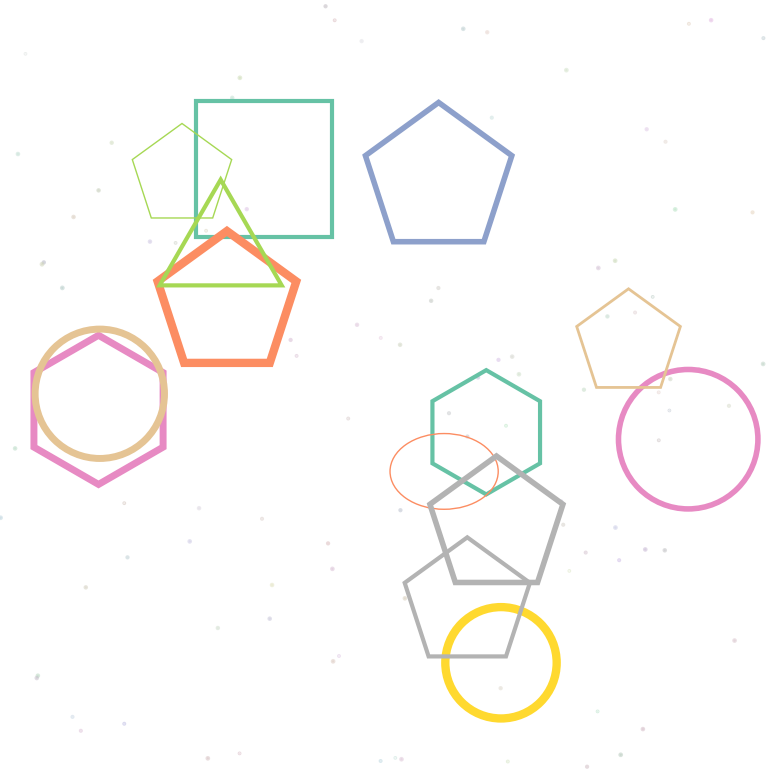[{"shape": "hexagon", "thickness": 1.5, "radius": 0.4, "center": [0.631, 0.439]}, {"shape": "square", "thickness": 1.5, "radius": 0.44, "center": [0.343, 0.78]}, {"shape": "oval", "thickness": 0.5, "radius": 0.35, "center": [0.577, 0.388]}, {"shape": "pentagon", "thickness": 3, "radius": 0.47, "center": [0.295, 0.605]}, {"shape": "pentagon", "thickness": 2, "radius": 0.5, "center": [0.57, 0.767]}, {"shape": "circle", "thickness": 2, "radius": 0.45, "center": [0.894, 0.43]}, {"shape": "hexagon", "thickness": 2.5, "radius": 0.48, "center": [0.128, 0.468]}, {"shape": "pentagon", "thickness": 0.5, "radius": 0.34, "center": [0.236, 0.772]}, {"shape": "triangle", "thickness": 1.5, "radius": 0.46, "center": [0.287, 0.675]}, {"shape": "circle", "thickness": 3, "radius": 0.36, "center": [0.651, 0.139]}, {"shape": "circle", "thickness": 2.5, "radius": 0.42, "center": [0.13, 0.489]}, {"shape": "pentagon", "thickness": 1, "radius": 0.35, "center": [0.816, 0.554]}, {"shape": "pentagon", "thickness": 2, "radius": 0.45, "center": [0.645, 0.317]}, {"shape": "pentagon", "thickness": 1.5, "radius": 0.43, "center": [0.607, 0.217]}]